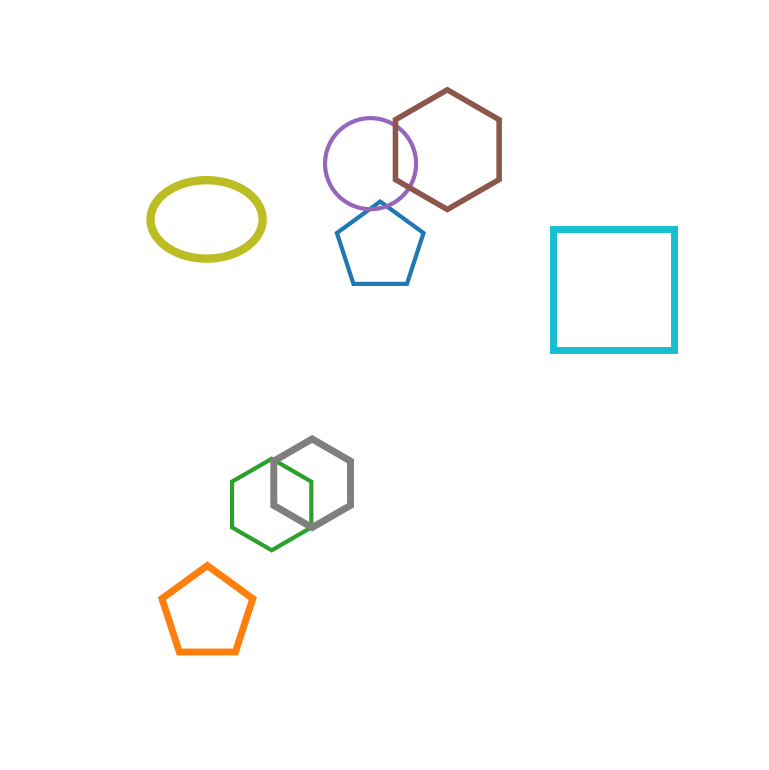[{"shape": "pentagon", "thickness": 1.5, "radius": 0.3, "center": [0.494, 0.679]}, {"shape": "pentagon", "thickness": 2.5, "radius": 0.31, "center": [0.269, 0.203]}, {"shape": "hexagon", "thickness": 1.5, "radius": 0.3, "center": [0.353, 0.345]}, {"shape": "circle", "thickness": 1.5, "radius": 0.3, "center": [0.481, 0.787]}, {"shape": "hexagon", "thickness": 2, "radius": 0.39, "center": [0.581, 0.806]}, {"shape": "hexagon", "thickness": 2.5, "radius": 0.29, "center": [0.405, 0.372]}, {"shape": "oval", "thickness": 3, "radius": 0.36, "center": [0.268, 0.715]}, {"shape": "square", "thickness": 2.5, "radius": 0.39, "center": [0.797, 0.624]}]